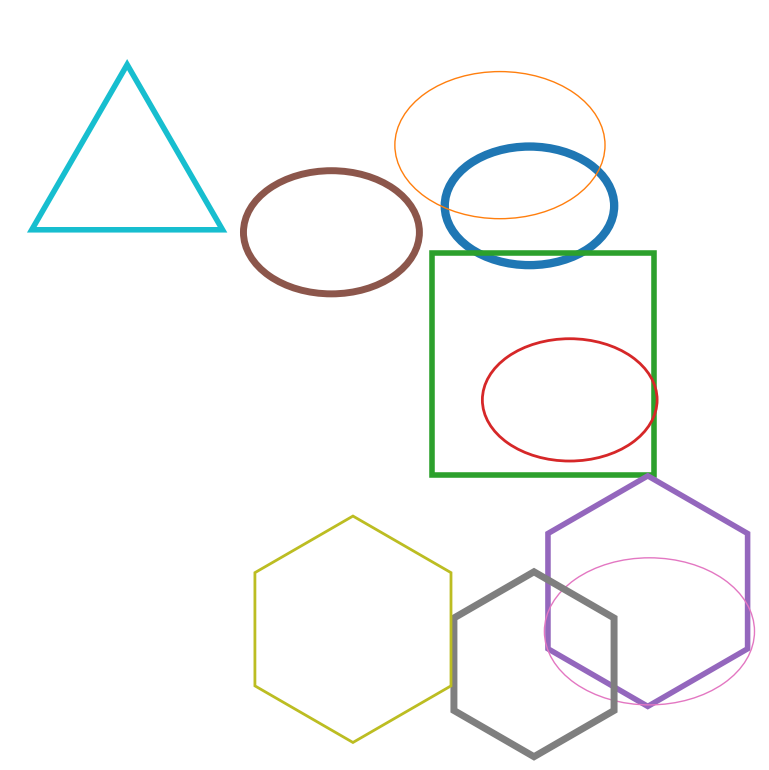[{"shape": "oval", "thickness": 3, "radius": 0.55, "center": [0.688, 0.733]}, {"shape": "oval", "thickness": 0.5, "radius": 0.68, "center": [0.649, 0.812]}, {"shape": "square", "thickness": 2, "radius": 0.72, "center": [0.706, 0.527]}, {"shape": "oval", "thickness": 1, "radius": 0.57, "center": [0.74, 0.481]}, {"shape": "hexagon", "thickness": 2, "radius": 0.75, "center": [0.841, 0.232]}, {"shape": "oval", "thickness": 2.5, "radius": 0.57, "center": [0.43, 0.698]}, {"shape": "oval", "thickness": 0.5, "radius": 0.68, "center": [0.843, 0.18]}, {"shape": "hexagon", "thickness": 2.5, "radius": 0.6, "center": [0.694, 0.137]}, {"shape": "hexagon", "thickness": 1, "radius": 0.74, "center": [0.458, 0.183]}, {"shape": "triangle", "thickness": 2, "radius": 0.72, "center": [0.165, 0.773]}]